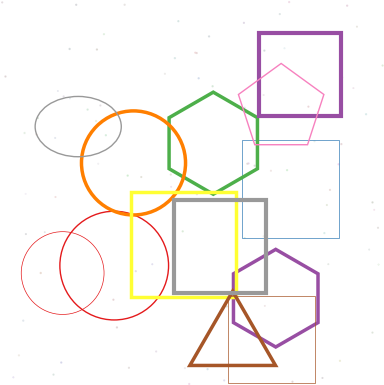[{"shape": "circle", "thickness": 1, "radius": 0.71, "center": [0.297, 0.31]}, {"shape": "circle", "thickness": 0.5, "radius": 0.54, "center": [0.163, 0.291]}, {"shape": "square", "thickness": 0.5, "radius": 0.63, "center": [0.754, 0.51]}, {"shape": "hexagon", "thickness": 2.5, "radius": 0.66, "center": [0.554, 0.628]}, {"shape": "square", "thickness": 3, "radius": 0.53, "center": [0.779, 0.806]}, {"shape": "hexagon", "thickness": 2.5, "radius": 0.63, "center": [0.716, 0.225]}, {"shape": "circle", "thickness": 2.5, "radius": 0.68, "center": [0.347, 0.577]}, {"shape": "square", "thickness": 2.5, "radius": 0.68, "center": [0.477, 0.365]}, {"shape": "square", "thickness": 0.5, "radius": 0.57, "center": [0.705, 0.118]}, {"shape": "triangle", "thickness": 2.5, "radius": 0.64, "center": [0.604, 0.115]}, {"shape": "pentagon", "thickness": 1, "radius": 0.58, "center": [0.73, 0.718]}, {"shape": "oval", "thickness": 1, "radius": 0.56, "center": [0.203, 0.671]}, {"shape": "square", "thickness": 3, "radius": 0.6, "center": [0.571, 0.36]}]